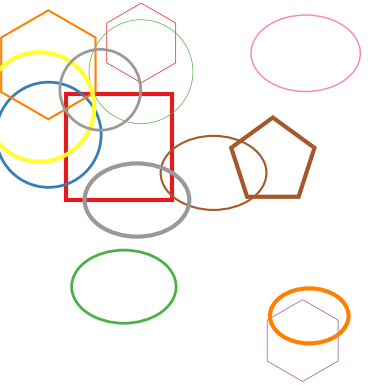[{"shape": "hexagon", "thickness": 0.5, "radius": 0.52, "center": [0.367, 0.888]}, {"shape": "square", "thickness": 3, "radius": 0.69, "center": [0.309, 0.619]}, {"shape": "circle", "thickness": 2, "radius": 0.68, "center": [0.126, 0.65]}, {"shape": "circle", "thickness": 0.5, "radius": 0.67, "center": [0.366, 0.814]}, {"shape": "oval", "thickness": 2, "radius": 0.68, "center": [0.322, 0.255]}, {"shape": "hexagon", "thickness": 0.5, "radius": 0.53, "center": [0.786, 0.115]}, {"shape": "oval", "thickness": 3, "radius": 0.51, "center": [0.803, 0.179]}, {"shape": "hexagon", "thickness": 1.5, "radius": 0.71, "center": [0.126, 0.832]}, {"shape": "circle", "thickness": 3, "radius": 0.71, "center": [0.103, 0.722]}, {"shape": "pentagon", "thickness": 3, "radius": 0.57, "center": [0.709, 0.581]}, {"shape": "oval", "thickness": 1.5, "radius": 0.69, "center": [0.555, 0.551]}, {"shape": "oval", "thickness": 1, "radius": 0.71, "center": [0.794, 0.862]}, {"shape": "circle", "thickness": 2, "radius": 0.52, "center": [0.261, 0.767]}, {"shape": "oval", "thickness": 3, "radius": 0.68, "center": [0.356, 0.48]}]